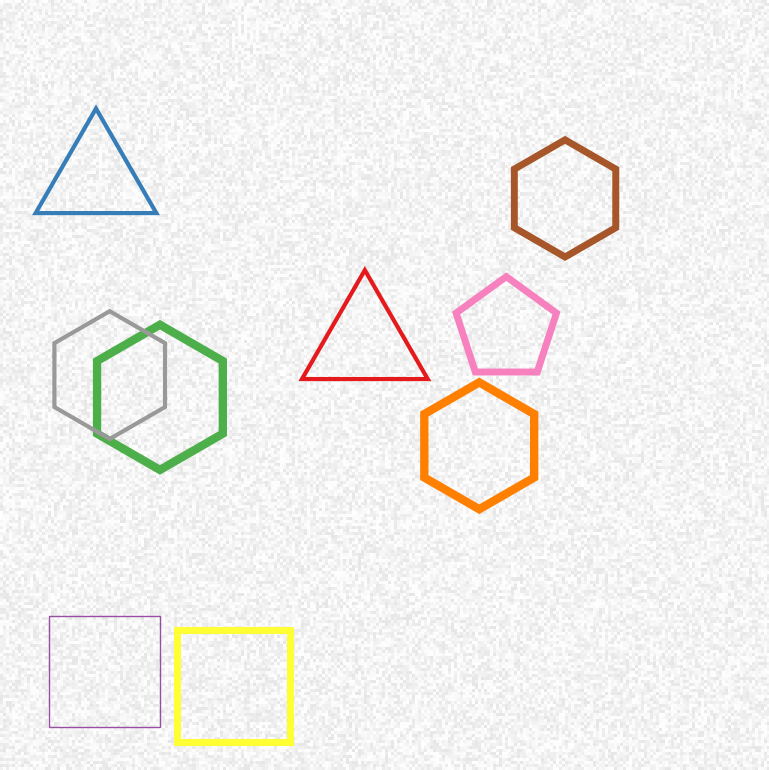[{"shape": "triangle", "thickness": 1.5, "radius": 0.47, "center": [0.474, 0.555]}, {"shape": "triangle", "thickness": 1.5, "radius": 0.45, "center": [0.125, 0.769]}, {"shape": "hexagon", "thickness": 3, "radius": 0.47, "center": [0.208, 0.484]}, {"shape": "square", "thickness": 0.5, "radius": 0.36, "center": [0.136, 0.128]}, {"shape": "hexagon", "thickness": 3, "radius": 0.41, "center": [0.622, 0.421]}, {"shape": "square", "thickness": 2.5, "radius": 0.37, "center": [0.304, 0.109]}, {"shape": "hexagon", "thickness": 2.5, "radius": 0.38, "center": [0.734, 0.742]}, {"shape": "pentagon", "thickness": 2.5, "radius": 0.34, "center": [0.658, 0.572]}, {"shape": "hexagon", "thickness": 1.5, "radius": 0.41, "center": [0.142, 0.513]}]